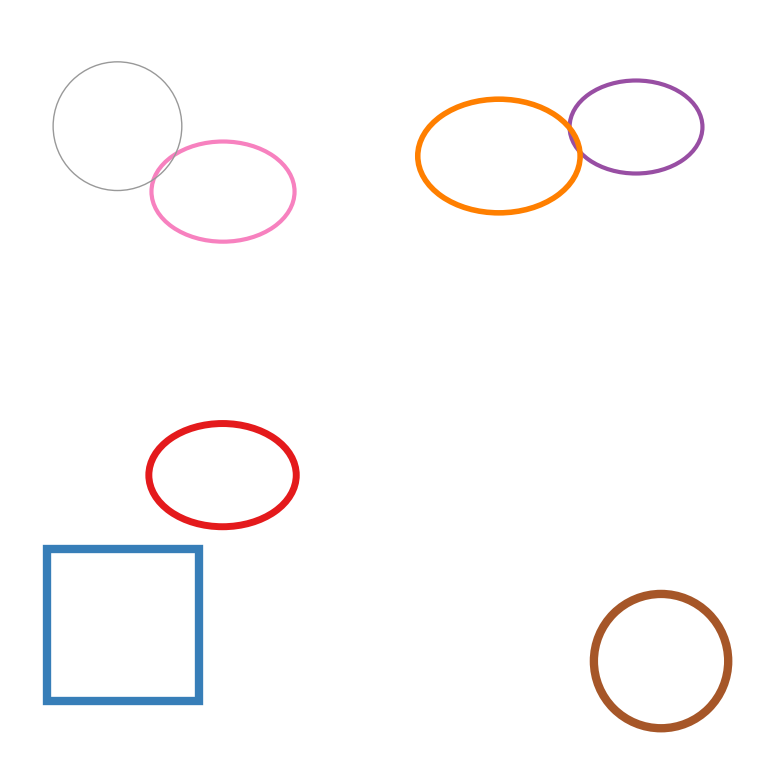[{"shape": "oval", "thickness": 2.5, "radius": 0.48, "center": [0.289, 0.383]}, {"shape": "square", "thickness": 3, "radius": 0.49, "center": [0.16, 0.188]}, {"shape": "oval", "thickness": 1.5, "radius": 0.43, "center": [0.826, 0.835]}, {"shape": "oval", "thickness": 2, "radius": 0.53, "center": [0.648, 0.797]}, {"shape": "circle", "thickness": 3, "radius": 0.44, "center": [0.859, 0.141]}, {"shape": "oval", "thickness": 1.5, "radius": 0.46, "center": [0.29, 0.751]}, {"shape": "circle", "thickness": 0.5, "radius": 0.42, "center": [0.153, 0.836]}]